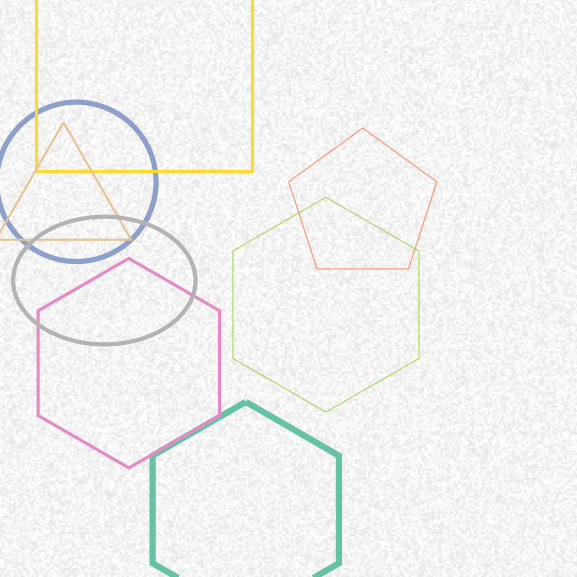[{"shape": "hexagon", "thickness": 3, "radius": 0.93, "center": [0.426, 0.117]}, {"shape": "pentagon", "thickness": 0.5, "radius": 0.67, "center": [0.628, 0.643]}, {"shape": "circle", "thickness": 2.5, "radius": 0.69, "center": [0.132, 0.684]}, {"shape": "hexagon", "thickness": 1.5, "radius": 0.91, "center": [0.223, 0.37]}, {"shape": "hexagon", "thickness": 0.5, "radius": 0.93, "center": [0.564, 0.472]}, {"shape": "square", "thickness": 1.5, "radius": 0.93, "center": [0.25, 0.889]}, {"shape": "triangle", "thickness": 1, "radius": 0.68, "center": [0.11, 0.652]}, {"shape": "oval", "thickness": 2, "radius": 0.79, "center": [0.181, 0.513]}]